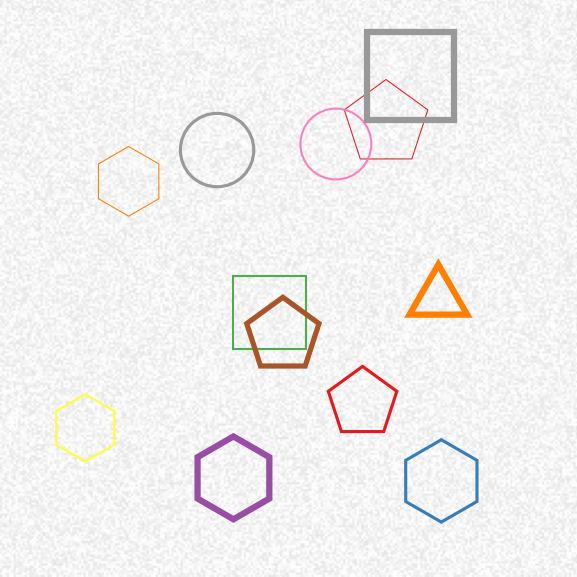[{"shape": "pentagon", "thickness": 1.5, "radius": 0.31, "center": [0.628, 0.302]}, {"shape": "pentagon", "thickness": 0.5, "radius": 0.38, "center": [0.668, 0.785]}, {"shape": "hexagon", "thickness": 1.5, "radius": 0.36, "center": [0.764, 0.166]}, {"shape": "square", "thickness": 1, "radius": 0.32, "center": [0.467, 0.458]}, {"shape": "hexagon", "thickness": 3, "radius": 0.36, "center": [0.404, 0.172]}, {"shape": "hexagon", "thickness": 0.5, "radius": 0.3, "center": [0.223, 0.685]}, {"shape": "triangle", "thickness": 3, "radius": 0.29, "center": [0.759, 0.483]}, {"shape": "hexagon", "thickness": 1, "radius": 0.29, "center": [0.148, 0.258]}, {"shape": "pentagon", "thickness": 2.5, "radius": 0.33, "center": [0.49, 0.419]}, {"shape": "circle", "thickness": 1, "radius": 0.31, "center": [0.582, 0.75]}, {"shape": "square", "thickness": 3, "radius": 0.38, "center": [0.711, 0.867]}, {"shape": "circle", "thickness": 1.5, "radius": 0.32, "center": [0.376, 0.739]}]